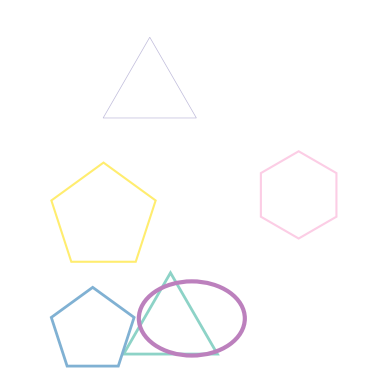[{"shape": "triangle", "thickness": 2, "radius": 0.7, "center": [0.443, 0.151]}, {"shape": "triangle", "thickness": 0.5, "radius": 0.7, "center": [0.389, 0.763]}, {"shape": "pentagon", "thickness": 2, "radius": 0.57, "center": [0.241, 0.141]}, {"shape": "hexagon", "thickness": 1.5, "radius": 0.57, "center": [0.776, 0.494]}, {"shape": "oval", "thickness": 3, "radius": 0.69, "center": [0.498, 0.173]}, {"shape": "pentagon", "thickness": 1.5, "radius": 0.71, "center": [0.269, 0.435]}]